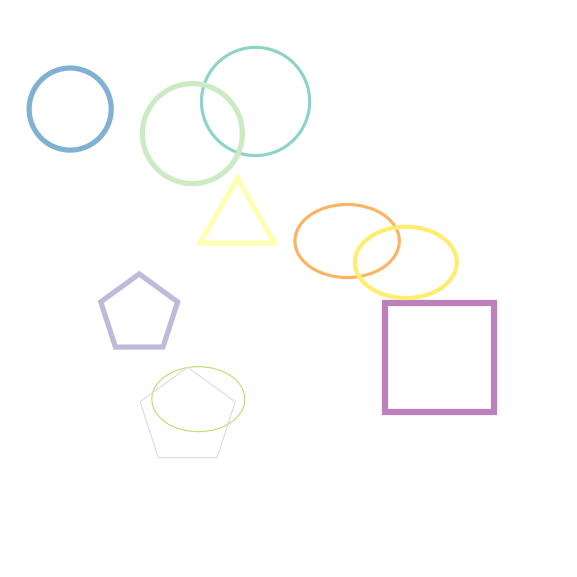[{"shape": "circle", "thickness": 1.5, "radius": 0.47, "center": [0.443, 0.823]}, {"shape": "triangle", "thickness": 2.5, "radius": 0.37, "center": [0.411, 0.616]}, {"shape": "pentagon", "thickness": 2.5, "radius": 0.35, "center": [0.241, 0.455]}, {"shape": "circle", "thickness": 2.5, "radius": 0.36, "center": [0.122, 0.81]}, {"shape": "oval", "thickness": 1.5, "radius": 0.45, "center": [0.601, 0.582]}, {"shape": "oval", "thickness": 0.5, "radius": 0.4, "center": [0.343, 0.308]}, {"shape": "pentagon", "thickness": 0.5, "radius": 0.43, "center": [0.325, 0.277]}, {"shape": "square", "thickness": 3, "radius": 0.47, "center": [0.761, 0.381]}, {"shape": "circle", "thickness": 2.5, "radius": 0.43, "center": [0.333, 0.768]}, {"shape": "oval", "thickness": 2, "radius": 0.44, "center": [0.703, 0.545]}]